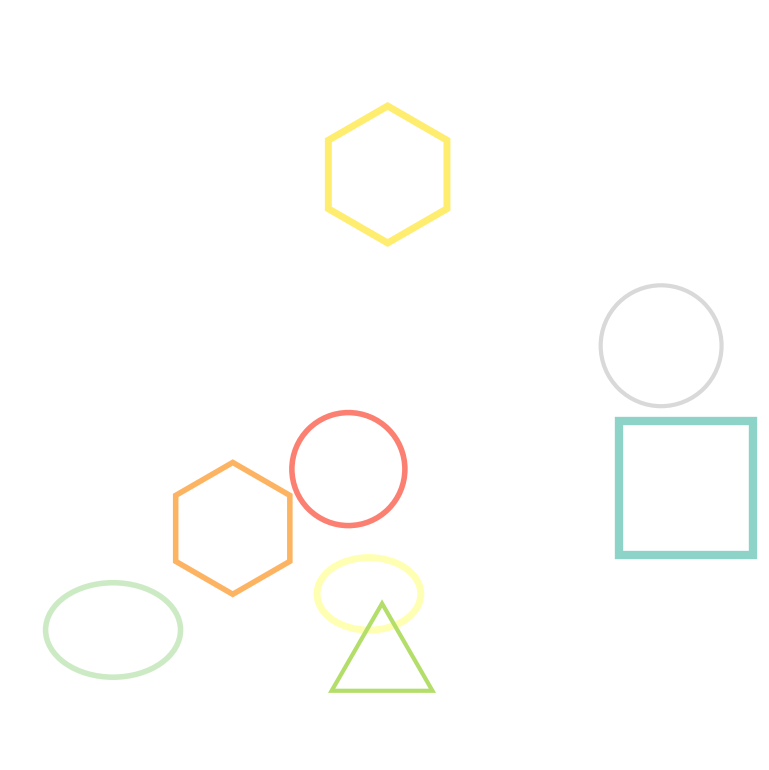[{"shape": "square", "thickness": 3, "radius": 0.44, "center": [0.891, 0.367]}, {"shape": "oval", "thickness": 2.5, "radius": 0.34, "center": [0.479, 0.229]}, {"shape": "circle", "thickness": 2, "radius": 0.37, "center": [0.452, 0.391]}, {"shape": "hexagon", "thickness": 2, "radius": 0.43, "center": [0.302, 0.314]}, {"shape": "triangle", "thickness": 1.5, "radius": 0.38, "center": [0.496, 0.141]}, {"shape": "circle", "thickness": 1.5, "radius": 0.39, "center": [0.859, 0.551]}, {"shape": "oval", "thickness": 2, "radius": 0.44, "center": [0.147, 0.182]}, {"shape": "hexagon", "thickness": 2.5, "radius": 0.44, "center": [0.503, 0.773]}]